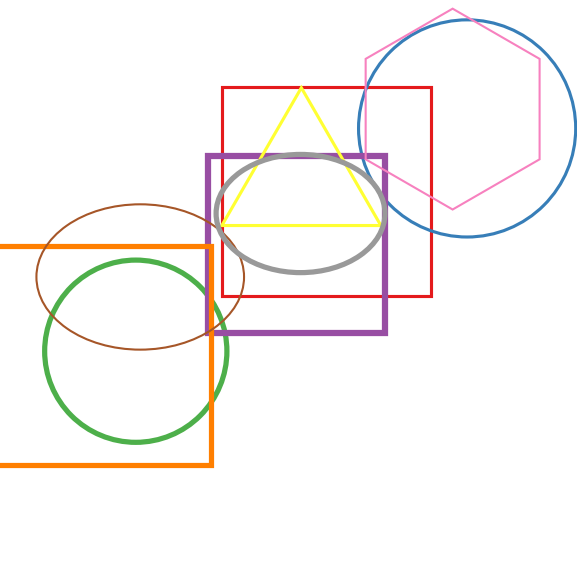[{"shape": "square", "thickness": 1.5, "radius": 0.9, "center": [0.566, 0.668]}, {"shape": "circle", "thickness": 1.5, "radius": 0.94, "center": [0.809, 0.777]}, {"shape": "circle", "thickness": 2.5, "radius": 0.79, "center": [0.235, 0.391]}, {"shape": "square", "thickness": 3, "radius": 0.77, "center": [0.513, 0.576]}, {"shape": "square", "thickness": 2.5, "radius": 0.95, "center": [0.176, 0.384]}, {"shape": "triangle", "thickness": 1.5, "radius": 0.8, "center": [0.522, 0.688]}, {"shape": "oval", "thickness": 1, "radius": 0.9, "center": [0.243, 0.52]}, {"shape": "hexagon", "thickness": 1, "radius": 0.87, "center": [0.784, 0.81]}, {"shape": "oval", "thickness": 2.5, "radius": 0.73, "center": [0.52, 0.629]}]